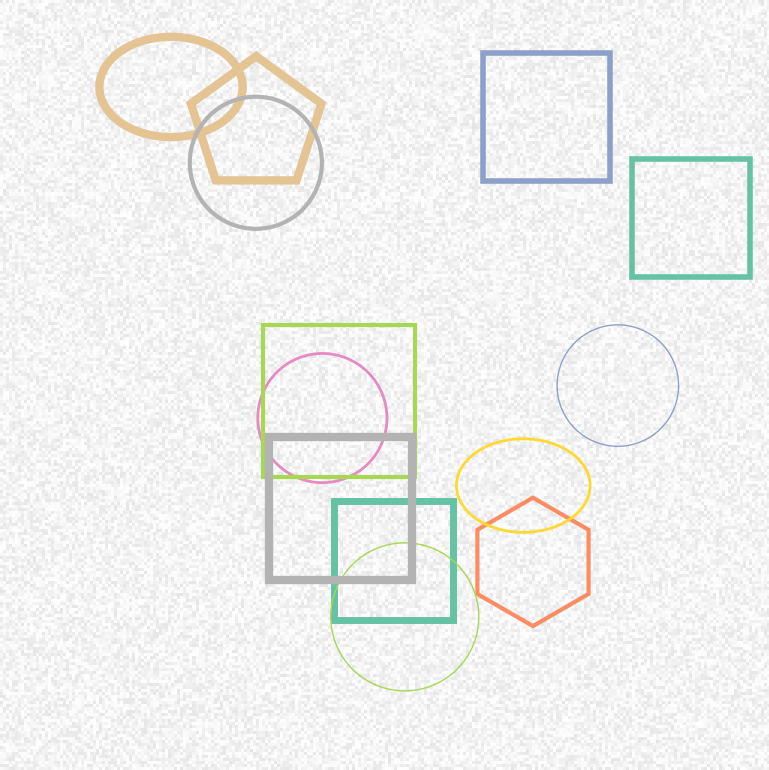[{"shape": "square", "thickness": 2.5, "radius": 0.39, "center": [0.511, 0.272]}, {"shape": "square", "thickness": 2, "radius": 0.38, "center": [0.897, 0.716]}, {"shape": "hexagon", "thickness": 1.5, "radius": 0.42, "center": [0.692, 0.27]}, {"shape": "square", "thickness": 2, "radius": 0.41, "center": [0.71, 0.848]}, {"shape": "circle", "thickness": 0.5, "radius": 0.39, "center": [0.802, 0.499]}, {"shape": "circle", "thickness": 1, "radius": 0.42, "center": [0.419, 0.457]}, {"shape": "square", "thickness": 1.5, "radius": 0.49, "center": [0.44, 0.479]}, {"shape": "circle", "thickness": 0.5, "radius": 0.48, "center": [0.526, 0.199]}, {"shape": "oval", "thickness": 1, "radius": 0.43, "center": [0.68, 0.369]}, {"shape": "pentagon", "thickness": 3, "radius": 0.45, "center": [0.333, 0.838]}, {"shape": "oval", "thickness": 3, "radius": 0.47, "center": [0.222, 0.887]}, {"shape": "square", "thickness": 3, "radius": 0.46, "center": [0.442, 0.34]}, {"shape": "circle", "thickness": 1.5, "radius": 0.43, "center": [0.332, 0.789]}]